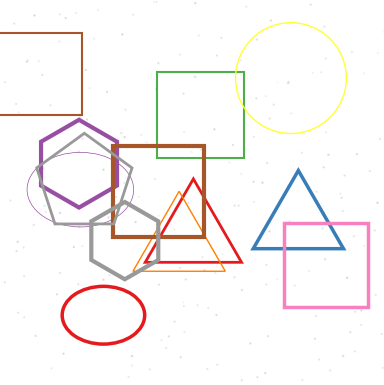[{"shape": "triangle", "thickness": 2, "radius": 0.72, "center": [0.502, 0.391]}, {"shape": "oval", "thickness": 2.5, "radius": 0.54, "center": [0.269, 0.181]}, {"shape": "triangle", "thickness": 2.5, "radius": 0.68, "center": [0.775, 0.422]}, {"shape": "square", "thickness": 1.5, "radius": 0.56, "center": [0.521, 0.701]}, {"shape": "oval", "thickness": 0.5, "radius": 0.69, "center": [0.209, 0.507]}, {"shape": "hexagon", "thickness": 3, "radius": 0.57, "center": [0.205, 0.575]}, {"shape": "triangle", "thickness": 1, "radius": 0.69, "center": [0.465, 0.365]}, {"shape": "circle", "thickness": 1, "radius": 0.72, "center": [0.756, 0.797]}, {"shape": "square", "thickness": 3, "radius": 0.59, "center": [0.411, 0.503]}, {"shape": "square", "thickness": 1.5, "radius": 0.54, "center": [0.105, 0.808]}, {"shape": "square", "thickness": 2.5, "radius": 0.54, "center": [0.847, 0.312]}, {"shape": "hexagon", "thickness": 3, "radius": 0.5, "center": [0.324, 0.375]}, {"shape": "pentagon", "thickness": 2, "radius": 0.65, "center": [0.219, 0.524]}]